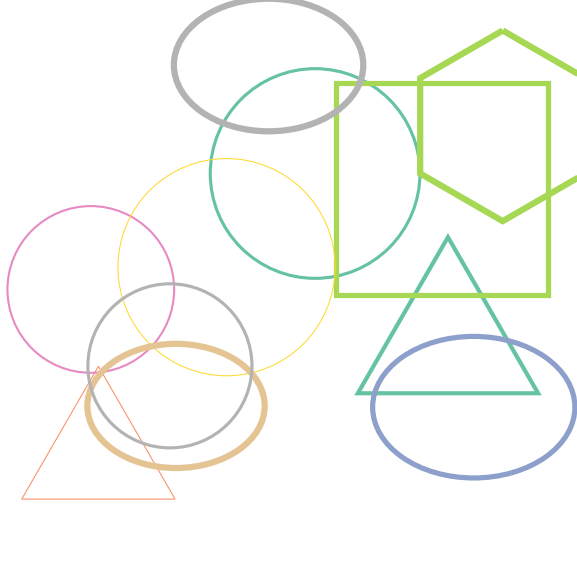[{"shape": "triangle", "thickness": 2, "radius": 0.9, "center": [0.776, 0.408]}, {"shape": "circle", "thickness": 1.5, "radius": 0.91, "center": [0.546, 0.699]}, {"shape": "triangle", "thickness": 0.5, "radius": 0.77, "center": [0.17, 0.212]}, {"shape": "oval", "thickness": 2.5, "radius": 0.88, "center": [0.82, 0.294]}, {"shape": "circle", "thickness": 1, "radius": 0.72, "center": [0.157, 0.498]}, {"shape": "hexagon", "thickness": 3, "radius": 0.83, "center": [0.871, 0.781]}, {"shape": "square", "thickness": 2.5, "radius": 0.92, "center": [0.765, 0.672]}, {"shape": "circle", "thickness": 0.5, "radius": 0.94, "center": [0.392, 0.537]}, {"shape": "oval", "thickness": 3, "radius": 0.77, "center": [0.305, 0.296]}, {"shape": "circle", "thickness": 1.5, "radius": 0.71, "center": [0.294, 0.366]}, {"shape": "oval", "thickness": 3, "radius": 0.82, "center": [0.465, 0.887]}]